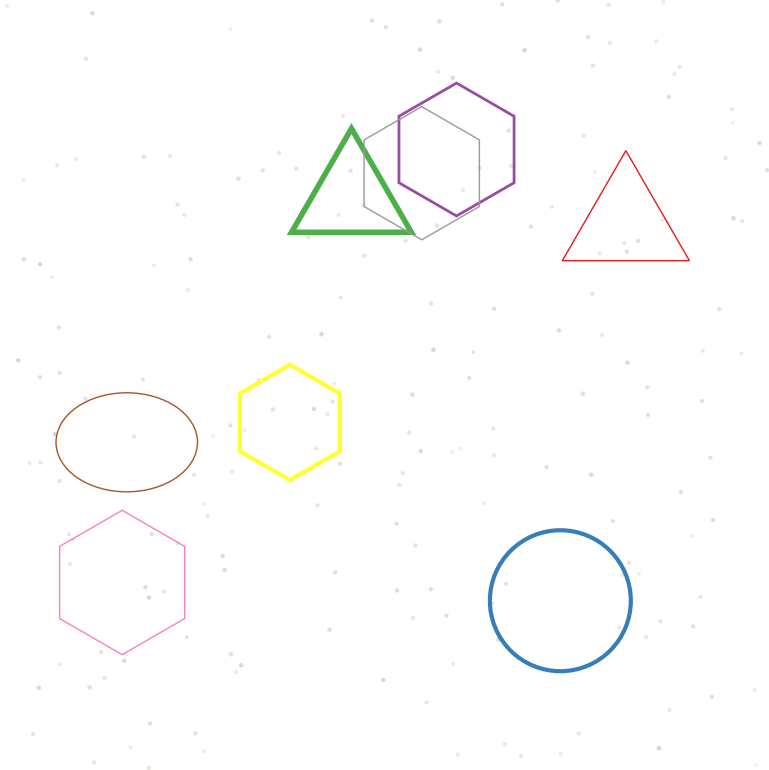[{"shape": "triangle", "thickness": 0.5, "radius": 0.48, "center": [0.813, 0.709]}, {"shape": "circle", "thickness": 1.5, "radius": 0.46, "center": [0.728, 0.22]}, {"shape": "triangle", "thickness": 2, "radius": 0.45, "center": [0.456, 0.743]}, {"shape": "hexagon", "thickness": 1, "radius": 0.43, "center": [0.593, 0.806]}, {"shape": "hexagon", "thickness": 1.5, "radius": 0.37, "center": [0.376, 0.451]}, {"shape": "oval", "thickness": 0.5, "radius": 0.46, "center": [0.165, 0.426]}, {"shape": "hexagon", "thickness": 0.5, "radius": 0.47, "center": [0.159, 0.244]}, {"shape": "hexagon", "thickness": 0.5, "radius": 0.43, "center": [0.548, 0.775]}]